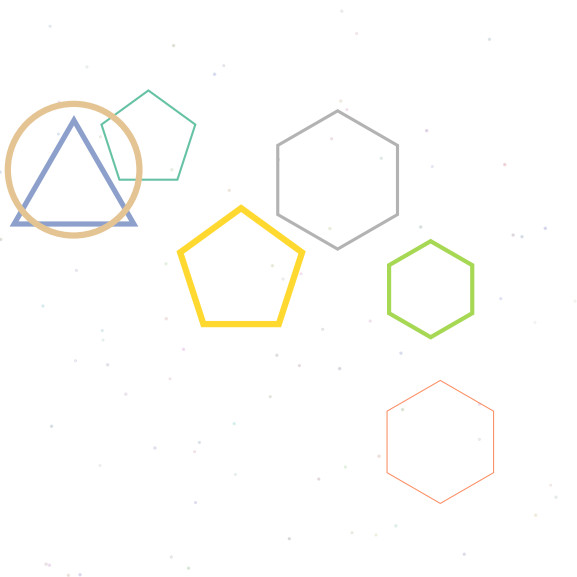[{"shape": "pentagon", "thickness": 1, "radius": 0.43, "center": [0.257, 0.757]}, {"shape": "hexagon", "thickness": 0.5, "radius": 0.53, "center": [0.762, 0.234]}, {"shape": "triangle", "thickness": 2.5, "radius": 0.6, "center": [0.128, 0.671]}, {"shape": "hexagon", "thickness": 2, "radius": 0.42, "center": [0.746, 0.498]}, {"shape": "pentagon", "thickness": 3, "radius": 0.55, "center": [0.418, 0.528]}, {"shape": "circle", "thickness": 3, "radius": 0.57, "center": [0.128, 0.705]}, {"shape": "hexagon", "thickness": 1.5, "radius": 0.6, "center": [0.585, 0.688]}]